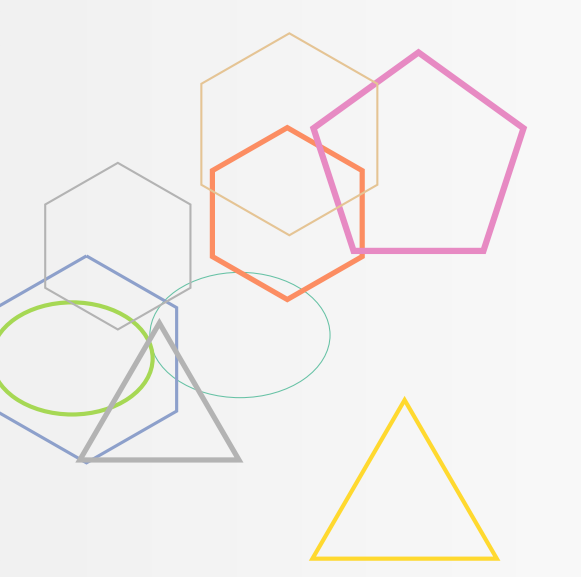[{"shape": "oval", "thickness": 0.5, "radius": 0.77, "center": [0.413, 0.419]}, {"shape": "hexagon", "thickness": 2.5, "radius": 0.74, "center": [0.494, 0.629]}, {"shape": "hexagon", "thickness": 1.5, "radius": 0.9, "center": [0.149, 0.377]}, {"shape": "pentagon", "thickness": 3, "radius": 0.95, "center": [0.72, 0.718]}, {"shape": "oval", "thickness": 2, "radius": 0.69, "center": [0.124, 0.378]}, {"shape": "triangle", "thickness": 2, "radius": 0.92, "center": [0.696, 0.123]}, {"shape": "hexagon", "thickness": 1, "radius": 0.87, "center": [0.498, 0.767]}, {"shape": "hexagon", "thickness": 1, "radius": 0.72, "center": [0.203, 0.573]}, {"shape": "triangle", "thickness": 2.5, "radius": 0.79, "center": [0.274, 0.282]}]